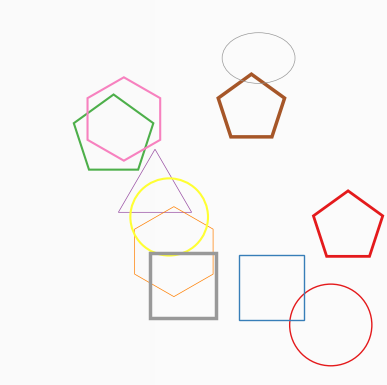[{"shape": "pentagon", "thickness": 2, "radius": 0.47, "center": [0.898, 0.41]}, {"shape": "circle", "thickness": 1, "radius": 0.53, "center": [0.854, 0.156]}, {"shape": "square", "thickness": 1, "radius": 0.42, "center": [0.701, 0.254]}, {"shape": "pentagon", "thickness": 1.5, "radius": 0.54, "center": [0.293, 0.647]}, {"shape": "triangle", "thickness": 0.5, "radius": 0.55, "center": [0.4, 0.503]}, {"shape": "hexagon", "thickness": 0.5, "radius": 0.58, "center": [0.449, 0.346]}, {"shape": "circle", "thickness": 1.5, "radius": 0.5, "center": [0.437, 0.436]}, {"shape": "pentagon", "thickness": 2.5, "radius": 0.45, "center": [0.649, 0.717]}, {"shape": "hexagon", "thickness": 1.5, "radius": 0.54, "center": [0.32, 0.691]}, {"shape": "square", "thickness": 2.5, "radius": 0.42, "center": [0.473, 0.258]}, {"shape": "oval", "thickness": 0.5, "radius": 0.47, "center": [0.667, 0.849]}]